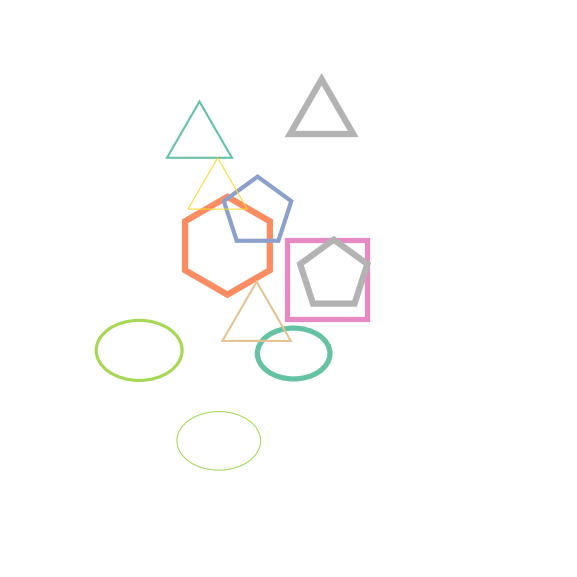[{"shape": "oval", "thickness": 2.5, "radius": 0.31, "center": [0.508, 0.387]}, {"shape": "triangle", "thickness": 1, "radius": 0.32, "center": [0.345, 0.758]}, {"shape": "hexagon", "thickness": 3, "radius": 0.42, "center": [0.394, 0.574]}, {"shape": "pentagon", "thickness": 2, "radius": 0.31, "center": [0.446, 0.632]}, {"shape": "square", "thickness": 2.5, "radius": 0.35, "center": [0.566, 0.515]}, {"shape": "oval", "thickness": 1.5, "radius": 0.37, "center": [0.241, 0.392]}, {"shape": "oval", "thickness": 0.5, "radius": 0.36, "center": [0.379, 0.236]}, {"shape": "triangle", "thickness": 0.5, "radius": 0.3, "center": [0.377, 0.667]}, {"shape": "triangle", "thickness": 1, "radius": 0.34, "center": [0.444, 0.443]}, {"shape": "triangle", "thickness": 3, "radius": 0.32, "center": [0.557, 0.799]}, {"shape": "pentagon", "thickness": 3, "radius": 0.31, "center": [0.578, 0.523]}]